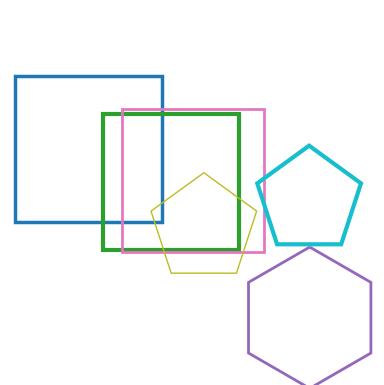[{"shape": "square", "thickness": 2.5, "radius": 0.95, "center": [0.23, 0.613]}, {"shape": "square", "thickness": 3, "radius": 0.88, "center": [0.445, 0.527]}, {"shape": "hexagon", "thickness": 2, "radius": 0.92, "center": [0.804, 0.175]}, {"shape": "square", "thickness": 2, "radius": 0.92, "center": [0.502, 0.531]}, {"shape": "pentagon", "thickness": 1, "radius": 0.72, "center": [0.529, 0.407]}, {"shape": "pentagon", "thickness": 3, "radius": 0.71, "center": [0.803, 0.48]}]